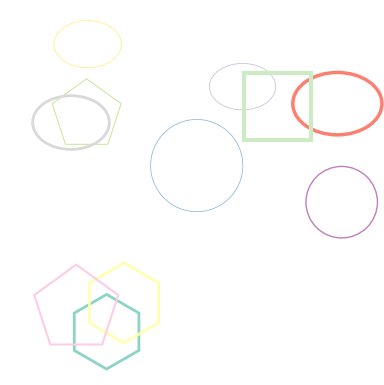[{"shape": "hexagon", "thickness": 2, "radius": 0.48, "center": [0.277, 0.138]}, {"shape": "hexagon", "thickness": 2, "radius": 0.52, "center": [0.322, 0.213]}, {"shape": "oval", "thickness": 0.5, "radius": 0.43, "center": [0.63, 0.775]}, {"shape": "oval", "thickness": 2.5, "radius": 0.58, "center": [0.876, 0.731]}, {"shape": "circle", "thickness": 0.5, "radius": 0.6, "center": [0.511, 0.57]}, {"shape": "pentagon", "thickness": 0.5, "radius": 0.47, "center": [0.225, 0.701]}, {"shape": "pentagon", "thickness": 1.5, "radius": 0.57, "center": [0.198, 0.198]}, {"shape": "oval", "thickness": 2, "radius": 0.5, "center": [0.184, 0.682]}, {"shape": "circle", "thickness": 1, "radius": 0.46, "center": [0.888, 0.475]}, {"shape": "square", "thickness": 3, "radius": 0.44, "center": [0.721, 0.723]}, {"shape": "oval", "thickness": 0.5, "radius": 0.44, "center": [0.228, 0.885]}]